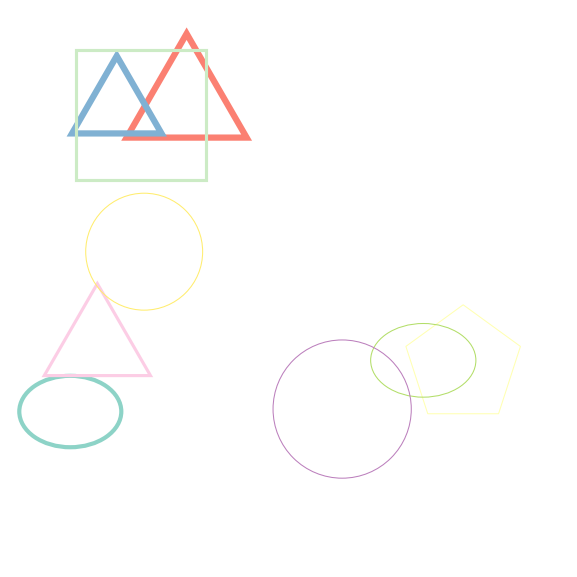[{"shape": "oval", "thickness": 2, "radius": 0.44, "center": [0.122, 0.287]}, {"shape": "pentagon", "thickness": 0.5, "radius": 0.52, "center": [0.802, 0.367]}, {"shape": "triangle", "thickness": 3, "radius": 0.6, "center": [0.323, 0.821]}, {"shape": "triangle", "thickness": 3, "radius": 0.45, "center": [0.202, 0.813]}, {"shape": "oval", "thickness": 0.5, "radius": 0.46, "center": [0.733, 0.375]}, {"shape": "triangle", "thickness": 1.5, "radius": 0.53, "center": [0.169, 0.402]}, {"shape": "circle", "thickness": 0.5, "radius": 0.6, "center": [0.592, 0.291]}, {"shape": "square", "thickness": 1.5, "radius": 0.56, "center": [0.244, 0.799]}, {"shape": "circle", "thickness": 0.5, "radius": 0.51, "center": [0.25, 0.563]}]